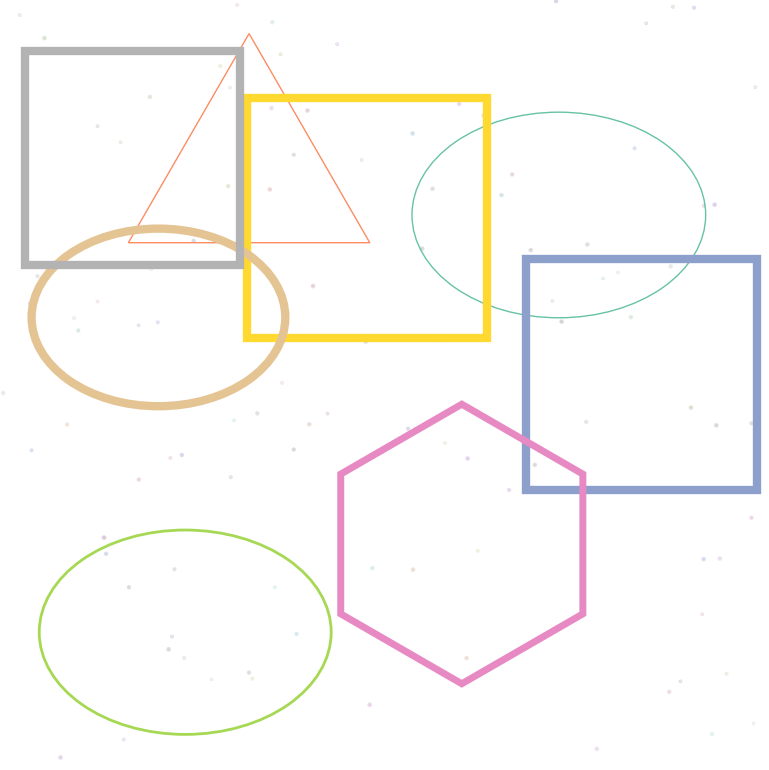[{"shape": "oval", "thickness": 0.5, "radius": 0.95, "center": [0.726, 0.721]}, {"shape": "triangle", "thickness": 0.5, "radius": 0.91, "center": [0.323, 0.775]}, {"shape": "square", "thickness": 3, "radius": 0.75, "center": [0.833, 0.514]}, {"shape": "hexagon", "thickness": 2.5, "radius": 0.91, "center": [0.6, 0.294]}, {"shape": "oval", "thickness": 1, "radius": 0.95, "center": [0.241, 0.179]}, {"shape": "square", "thickness": 3, "radius": 0.78, "center": [0.476, 0.717]}, {"shape": "oval", "thickness": 3, "radius": 0.82, "center": [0.206, 0.588]}, {"shape": "square", "thickness": 3, "radius": 0.7, "center": [0.172, 0.795]}]